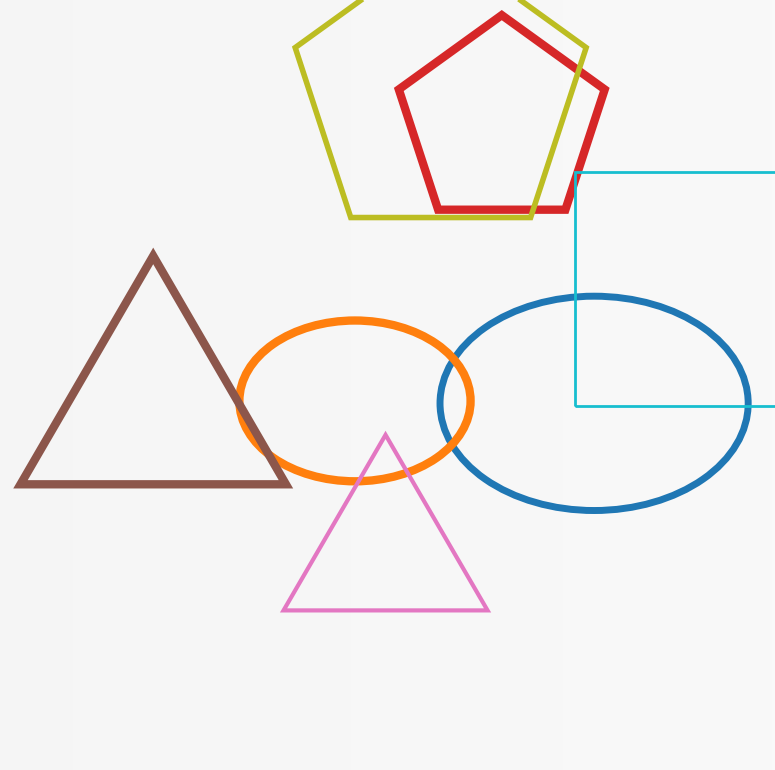[{"shape": "oval", "thickness": 2.5, "radius": 0.99, "center": [0.767, 0.476]}, {"shape": "oval", "thickness": 3, "radius": 0.75, "center": [0.458, 0.479]}, {"shape": "pentagon", "thickness": 3, "radius": 0.7, "center": [0.647, 0.841]}, {"shape": "triangle", "thickness": 3, "radius": 0.99, "center": [0.198, 0.47]}, {"shape": "triangle", "thickness": 1.5, "radius": 0.76, "center": [0.497, 0.283]}, {"shape": "pentagon", "thickness": 2, "radius": 0.99, "center": [0.569, 0.877]}, {"shape": "square", "thickness": 1, "radius": 0.76, "center": [0.894, 0.625]}]